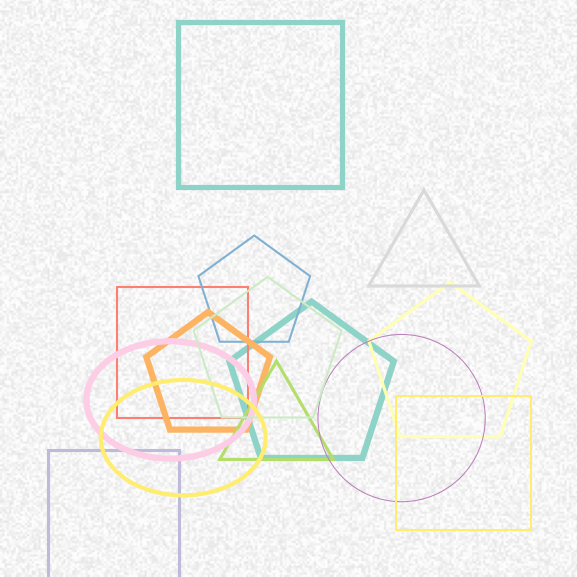[{"shape": "square", "thickness": 2.5, "radius": 0.71, "center": [0.451, 0.818]}, {"shape": "pentagon", "thickness": 3, "radius": 0.75, "center": [0.54, 0.327]}, {"shape": "pentagon", "thickness": 1.5, "radius": 0.74, "center": [0.779, 0.363]}, {"shape": "square", "thickness": 1.5, "radius": 0.57, "center": [0.196, 0.106]}, {"shape": "square", "thickness": 1, "radius": 0.57, "center": [0.317, 0.389]}, {"shape": "pentagon", "thickness": 1, "radius": 0.51, "center": [0.44, 0.49]}, {"shape": "pentagon", "thickness": 3, "radius": 0.56, "center": [0.36, 0.346]}, {"shape": "triangle", "thickness": 1.5, "radius": 0.57, "center": [0.479, 0.26]}, {"shape": "oval", "thickness": 3, "radius": 0.73, "center": [0.295, 0.307]}, {"shape": "triangle", "thickness": 1.5, "radius": 0.55, "center": [0.734, 0.559]}, {"shape": "circle", "thickness": 0.5, "radius": 0.72, "center": [0.695, 0.275]}, {"shape": "pentagon", "thickness": 1, "radius": 0.67, "center": [0.463, 0.385]}, {"shape": "square", "thickness": 1, "radius": 0.58, "center": [0.802, 0.197]}, {"shape": "oval", "thickness": 2, "radius": 0.71, "center": [0.317, 0.241]}]